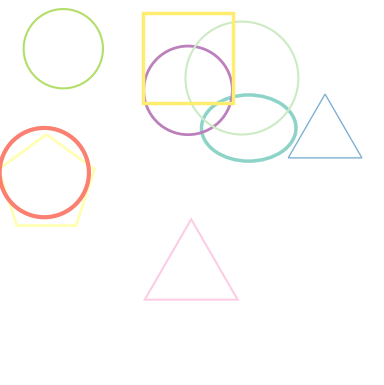[{"shape": "oval", "thickness": 2.5, "radius": 0.61, "center": [0.646, 0.667]}, {"shape": "pentagon", "thickness": 2, "radius": 0.65, "center": [0.121, 0.52]}, {"shape": "circle", "thickness": 3, "radius": 0.58, "center": [0.115, 0.552]}, {"shape": "triangle", "thickness": 1, "radius": 0.55, "center": [0.844, 0.645]}, {"shape": "circle", "thickness": 1.5, "radius": 0.52, "center": [0.164, 0.873]}, {"shape": "triangle", "thickness": 1.5, "radius": 0.7, "center": [0.497, 0.291]}, {"shape": "circle", "thickness": 2, "radius": 0.58, "center": [0.488, 0.765]}, {"shape": "circle", "thickness": 1.5, "radius": 0.73, "center": [0.628, 0.797]}, {"shape": "square", "thickness": 2.5, "radius": 0.59, "center": [0.488, 0.849]}]